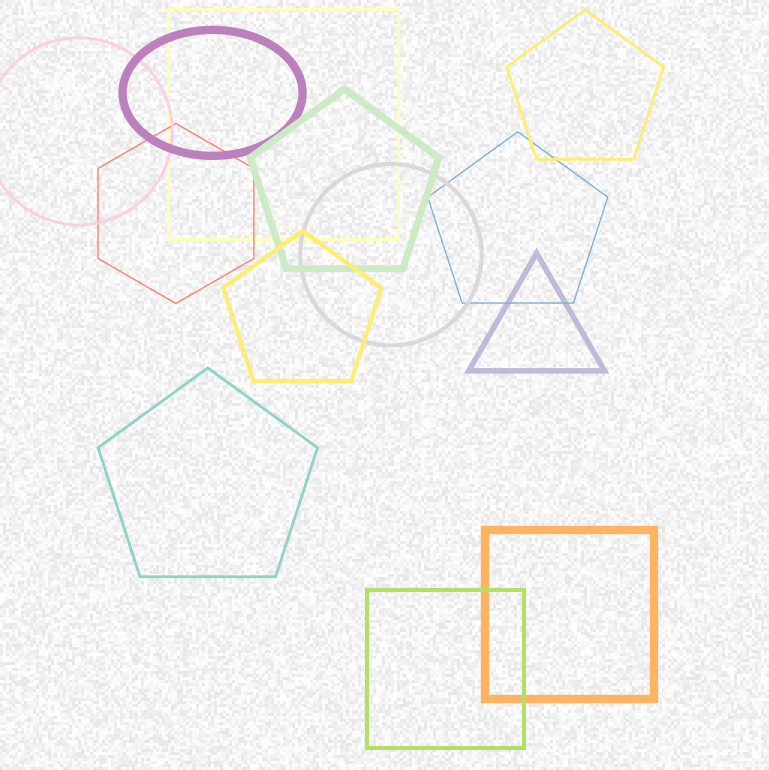[{"shape": "pentagon", "thickness": 1, "radius": 0.75, "center": [0.27, 0.372]}, {"shape": "square", "thickness": 1, "radius": 0.75, "center": [0.367, 0.839]}, {"shape": "triangle", "thickness": 2, "radius": 0.51, "center": [0.697, 0.569]}, {"shape": "hexagon", "thickness": 0.5, "radius": 0.58, "center": [0.228, 0.723]}, {"shape": "pentagon", "thickness": 0.5, "radius": 0.61, "center": [0.672, 0.706]}, {"shape": "square", "thickness": 3, "radius": 0.55, "center": [0.74, 0.202]}, {"shape": "square", "thickness": 1.5, "radius": 0.51, "center": [0.578, 0.131]}, {"shape": "circle", "thickness": 1, "radius": 0.61, "center": [0.102, 0.829]}, {"shape": "circle", "thickness": 1.5, "radius": 0.59, "center": [0.508, 0.669]}, {"shape": "oval", "thickness": 3, "radius": 0.58, "center": [0.276, 0.879]}, {"shape": "pentagon", "thickness": 2.5, "radius": 0.64, "center": [0.447, 0.755]}, {"shape": "pentagon", "thickness": 1.5, "radius": 0.54, "center": [0.393, 0.593]}, {"shape": "pentagon", "thickness": 1, "radius": 0.54, "center": [0.76, 0.88]}]